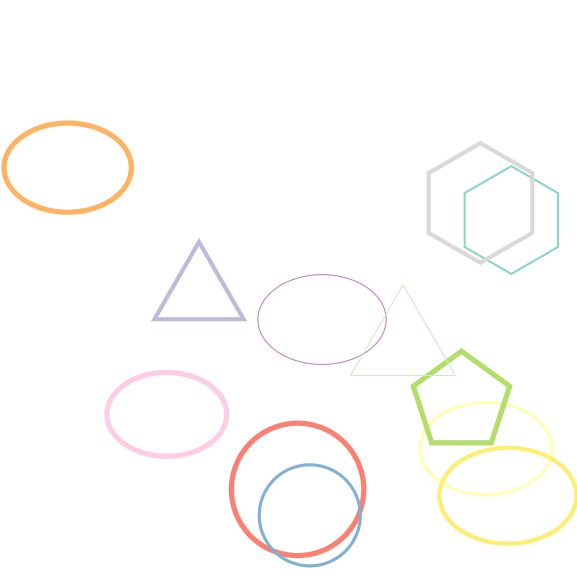[{"shape": "hexagon", "thickness": 1, "radius": 0.47, "center": [0.885, 0.618]}, {"shape": "oval", "thickness": 1.5, "radius": 0.57, "center": [0.842, 0.222]}, {"shape": "triangle", "thickness": 2, "radius": 0.45, "center": [0.345, 0.491]}, {"shape": "circle", "thickness": 2.5, "radius": 0.57, "center": [0.515, 0.152]}, {"shape": "circle", "thickness": 1.5, "radius": 0.44, "center": [0.536, 0.107]}, {"shape": "oval", "thickness": 2.5, "radius": 0.55, "center": [0.117, 0.709]}, {"shape": "pentagon", "thickness": 2.5, "radius": 0.44, "center": [0.799, 0.303]}, {"shape": "oval", "thickness": 2.5, "radius": 0.52, "center": [0.289, 0.282]}, {"shape": "hexagon", "thickness": 2, "radius": 0.52, "center": [0.832, 0.648]}, {"shape": "oval", "thickness": 0.5, "radius": 0.56, "center": [0.558, 0.446]}, {"shape": "triangle", "thickness": 0.5, "radius": 0.52, "center": [0.698, 0.401]}, {"shape": "oval", "thickness": 2, "radius": 0.59, "center": [0.88, 0.141]}]